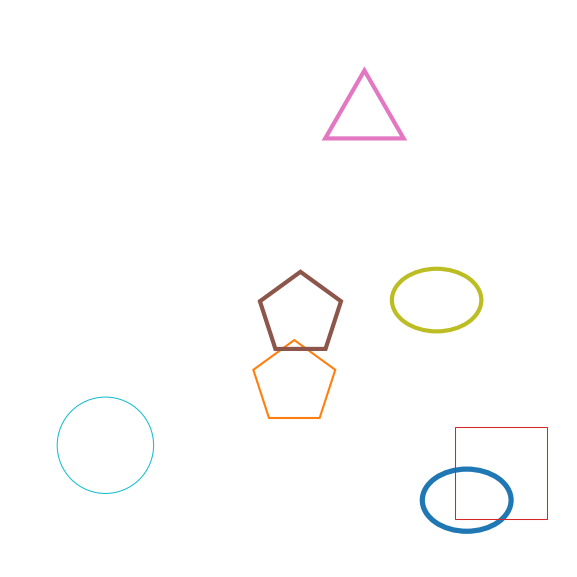[{"shape": "oval", "thickness": 2.5, "radius": 0.38, "center": [0.808, 0.133]}, {"shape": "pentagon", "thickness": 1, "radius": 0.37, "center": [0.51, 0.336]}, {"shape": "square", "thickness": 0.5, "radius": 0.4, "center": [0.868, 0.18]}, {"shape": "pentagon", "thickness": 2, "radius": 0.37, "center": [0.52, 0.455]}, {"shape": "triangle", "thickness": 2, "radius": 0.39, "center": [0.631, 0.799]}, {"shape": "oval", "thickness": 2, "radius": 0.39, "center": [0.756, 0.48]}, {"shape": "circle", "thickness": 0.5, "radius": 0.42, "center": [0.183, 0.228]}]